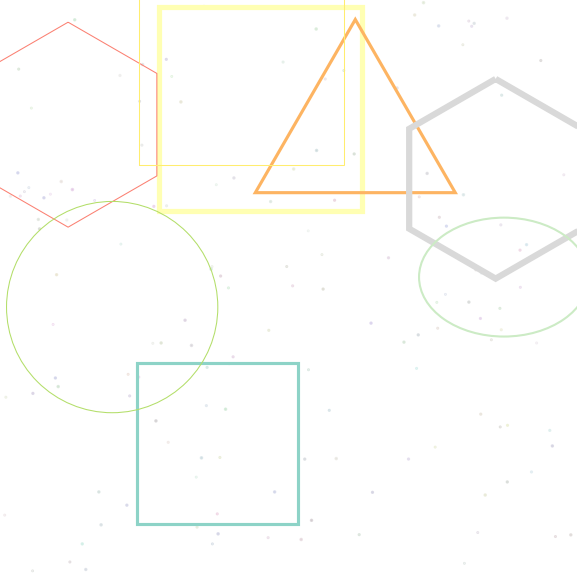[{"shape": "square", "thickness": 1.5, "radius": 0.7, "center": [0.376, 0.231]}, {"shape": "square", "thickness": 2.5, "radius": 0.88, "center": [0.451, 0.81]}, {"shape": "hexagon", "thickness": 0.5, "radius": 0.89, "center": [0.118, 0.783]}, {"shape": "triangle", "thickness": 1.5, "radius": 1.0, "center": [0.615, 0.765]}, {"shape": "circle", "thickness": 0.5, "radius": 0.91, "center": [0.194, 0.467]}, {"shape": "hexagon", "thickness": 3, "radius": 0.86, "center": [0.858, 0.69]}, {"shape": "oval", "thickness": 1, "radius": 0.74, "center": [0.873, 0.519]}, {"shape": "square", "thickness": 0.5, "radius": 0.88, "center": [0.418, 0.89]}]